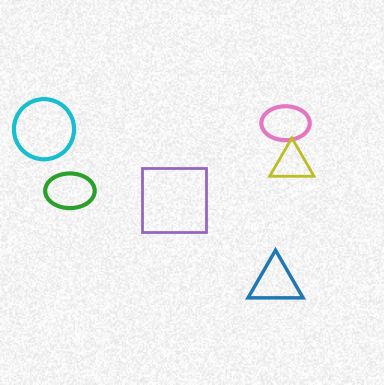[{"shape": "triangle", "thickness": 2.5, "radius": 0.41, "center": [0.716, 0.268]}, {"shape": "oval", "thickness": 3, "radius": 0.32, "center": [0.182, 0.504]}, {"shape": "square", "thickness": 2, "radius": 0.41, "center": [0.451, 0.48]}, {"shape": "oval", "thickness": 3, "radius": 0.31, "center": [0.742, 0.68]}, {"shape": "triangle", "thickness": 2, "radius": 0.33, "center": [0.758, 0.575]}, {"shape": "circle", "thickness": 3, "radius": 0.39, "center": [0.114, 0.664]}]